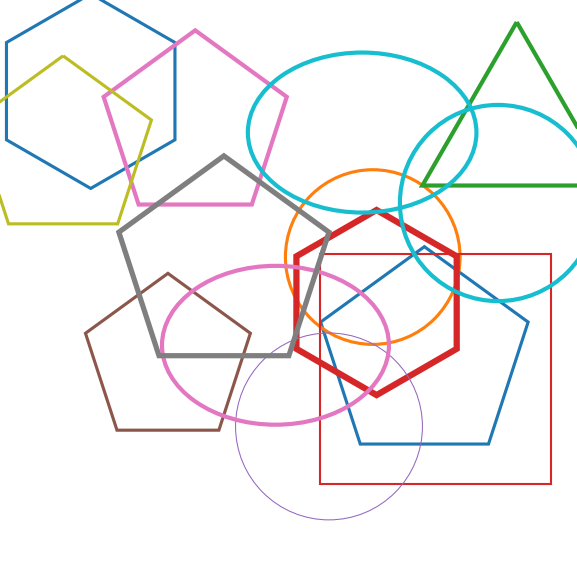[{"shape": "hexagon", "thickness": 1.5, "radius": 0.84, "center": [0.157, 0.841]}, {"shape": "pentagon", "thickness": 1.5, "radius": 0.94, "center": [0.735, 0.383]}, {"shape": "circle", "thickness": 1.5, "radius": 0.76, "center": [0.645, 0.554]}, {"shape": "triangle", "thickness": 2, "radius": 0.94, "center": [0.895, 0.772]}, {"shape": "square", "thickness": 1, "radius": 1.0, "center": [0.754, 0.361]}, {"shape": "hexagon", "thickness": 3, "radius": 0.8, "center": [0.652, 0.475]}, {"shape": "circle", "thickness": 0.5, "radius": 0.81, "center": [0.57, 0.261]}, {"shape": "pentagon", "thickness": 1.5, "radius": 0.75, "center": [0.291, 0.376]}, {"shape": "oval", "thickness": 2, "radius": 0.98, "center": [0.477, 0.401]}, {"shape": "pentagon", "thickness": 2, "radius": 0.83, "center": [0.338, 0.78]}, {"shape": "pentagon", "thickness": 2.5, "radius": 0.96, "center": [0.388, 0.538]}, {"shape": "pentagon", "thickness": 1.5, "radius": 0.8, "center": [0.109, 0.742]}, {"shape": "circle", "thickness": 2, "radius": 0.85, "center": [0.862, 0.648]}, {"shape": "oval", "thickness": 2, "radius": 0.99, "center": [0.627, 0.77]}]